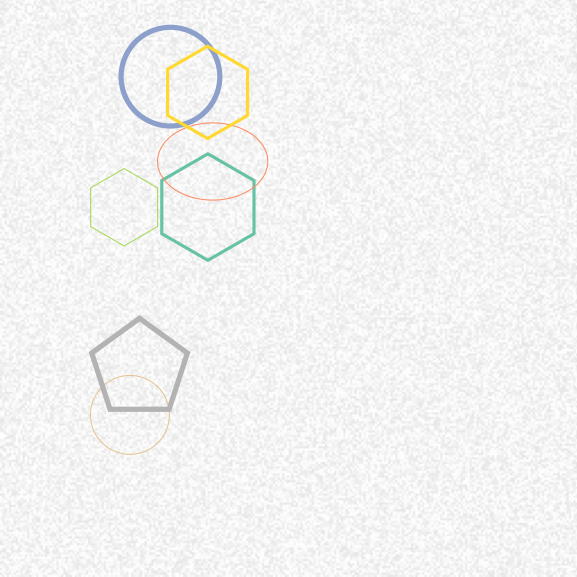[{"shape": "hexagon", "thickness": 1.5, "radius": 0.46, "center": [0.36, 0.641]}, {"shape": "oval", "thickness": 0.5, "radius": 0.48, "center": [0.368, 0.719]}, {"shape": "circle", "thickness": 2.5, "radius": 0.43, "center": [0.295, 0.866]}, {"shape": "hexagon", "thickness": 0.5, "radius": 0.33, "center": [0.215, 0.64]}, {"shape": "hexagon", "thickness": 1.5, "radius": 0.4, "center": [0.359, 0.839]}, {"shape": "circle", "thickness": 0.5, "radius": 0.34, "center": [0.225, 0.281]}, {"shape": "pentagon", "thickness": 2.5, "radius": 0.44, "center": [0.242, 0.361]}]